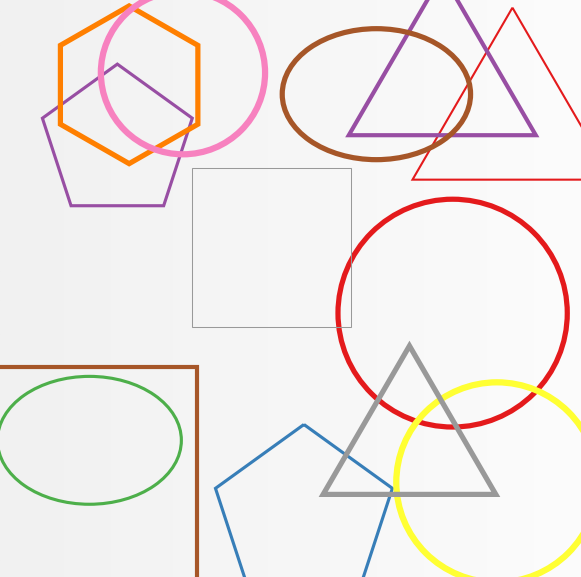[{"shape": "circle", "thickness": 2.5, "radius": 0.99, "center": [0.779, 0.457]}, {"shape": "triangle", "thickness": 1, "radius": 0.99, "center": [0.882, 0.787]}, {"shape": "pentagon", "thickness": 1.5, "radius": 0.8, "center": [0.523, 0.104]}, {"shape": "oval", "thickness": 1.5, "radius": 0.79, "center": [0.154, 0.237]}, {"shape": "triangle", "thickness": 2, "radius": 0.93, "center": [0.761, 0.858]}, {"shape": "pentagon", "thickness": 1.5, "radius": 0.68, "center": [0.202, 0.753]}, {"shape": "hexagon", "thickness": 2.5, "radius": 0.68, "center": [0.222, 0.852]}, {"shape": "circle", "thickness": 3, "radius": 0.87, "center": [0.855, 0.164]}, {"shape": "oval", "thickness": 2.5, "radius": 0.81, "center": [0.648, 0.836]}, {"shape": "square", "thickness": 2, "radius": 0.96, "center": [0.146, 0.171]}, {"shape": "circle", "thickness": 3, "radius": 0.71, "center": [0.315, 0.873]}, {"shape": "square", "thickness": 0.5, "radius": 0.69, "center": [0.467, 0.57]}, {"shape": "triangle", "thickness": 2.5, "radius": 0.86, "center": [0.704, 0.229]}]